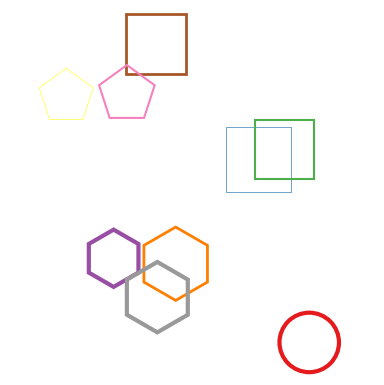[{"shape": "circle", "thickness": 3, "radius": 0.39, "center": [0.803, 0.111]}, {"shape": "square", "thickness": 0.5, "radius": 0.42, "center": [0.671, 0.587]}, {"shape": "square", "thickness": 1.5, "radius": 0.38, "center": [0.74, 0.611]}, {"shape": "hexagon", "thickness": 3, "radius": 0.37, "center": [0.295, 0.329]}, {"shape": "hexagon", "thickness": 2, "radius": 0.48, "center": [0.456, 0.315]}, {"shape": "pentagon", "thickness": 0.5, "radius": 0.37, "center": [0.172, 0.749]}, {"shape": "square", "thickness": 2, "radius": 0.39, "center": [0.404, 0.886]}, {"shape": "pentagon", "thickness": 1.5, "radius": 0.38, "center": [0.33, 0.755]}, {"shape": "hexagon", "thickness": 3, "radius": 0.46, "center": [0.409, 0.228]}]